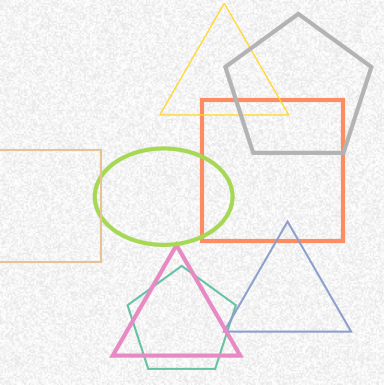[{"shape": "pentagon", "thickness": 1.5, "radius": 0.74, "center": [0.472, 0.161]}, {"shape": "square", "thickness": 3, "radius": 0.92, "center": [0.708, 0.558]}, {"shape": "triangle", "thickness": 1.5, "radius": 0.95, "center": [0.747, 0.234]}, {"shape": "triangle", "thickness": 3, "radius": 0.96, "center": [0.458, 0.172]}, {"shape": "oval", "thickness": 3, "radius": 0.89, "center": [0.425, 0.489]}, {"shape": "triangle", "thickness": 1, "radius": 0.97, "center": [0.583, 0.798]}, {"shape": "square", "thickness": 1.5, "radius": 0.73, "center": [0.117, 0.465]}, {"shape": "pentagon", "thickness": 3, "radius": 1.0, "center": [0.775, 0.764]}]